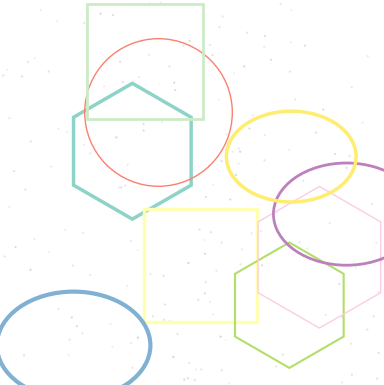[{"shape": "hexagon", "thickness": 2.5, "radius": 0.88, "center": [0.344, 0.607]}, {"shape": "square", "thickness": 2.5, "radius": 0.73, "center": [0.522, 0.311]}, {"shape": "circle", "thickness": 1, "radius": 0.96, "center": [0.412, 0.708]}, {"shape": "oval", "thickness": 3, "radius": 1.0, "center": [0.191, 0.103]}, {"shape": "hexagon", "thickness": 1.5, "radius": 0.81, "center": [0.752, 0.207]}, {"shape": "hexagon", "thickness": 1, "radius": 0.92, "center": [0.83, 0.332]}, {"shape": "oval", "thickness": 2, "radius": 0.95, "center": [0.9, 0.444]}, {"shape": "square", "thickness": 2, "radius": 0.75, "center": [0.376, 0.84]}, {"shape": "oval", "thickness": 2.5, "radius": 0.84, "center": [0.756, 0.593]}]